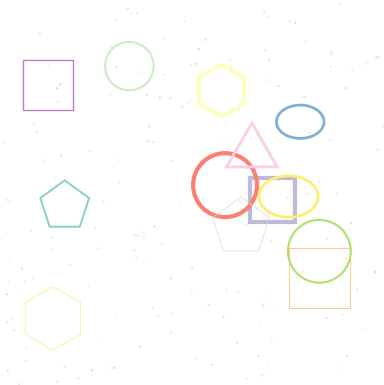[{"shape": "pentagon", "thickness": 1.5, "radius": 0.33, "center": [0.168, 0.465]}, {"shape": "hexagon", "thickness": 2.5, "radius": 0.34, "center": [0.576, 0.765]}, {"shape": "square", "thickness": 3, "radius": 0.29, "center": [0.708, 0.481]}, {"shape": "circle", "thickness": 3, "radius": 0.42, "center": [0.585, 0.519]}, {"shape": "oval", "thickness": 2, "radius": 0.31, "center": [0.78, 0.684]}, {"shape": "square", "thickness": 0.5, "radius": 0.4, "center": [0.829, 0.278]}, {"shape": "circle", "thickness": 1.5, "radius": 0.41, "center": [0.829, 0.347]}, {"shape": "triangle", "thickness": 2, "radius": 0.38, "center": [0.654, 0.604]}, {"shape": "pentagon", "thickness": 0.5, "radius": 0.39, "center": [0.626, 0.411]}, {"shape": "square", "thickness": 1, "radius": 0.32, "center": [0.125, 0.779]}, {"shape": "circle", "thickness": 1.5, "radius": 0.31, "center": [0.336, 0.828]}, {"shape": "oval", "thickness": 2, "radius": 0.38, "center": [0.749, 0.49]}, {"shape": "hexagon", "thickness": 0.5, "radius": 0.41, "center": [0.137, 0.173]}]